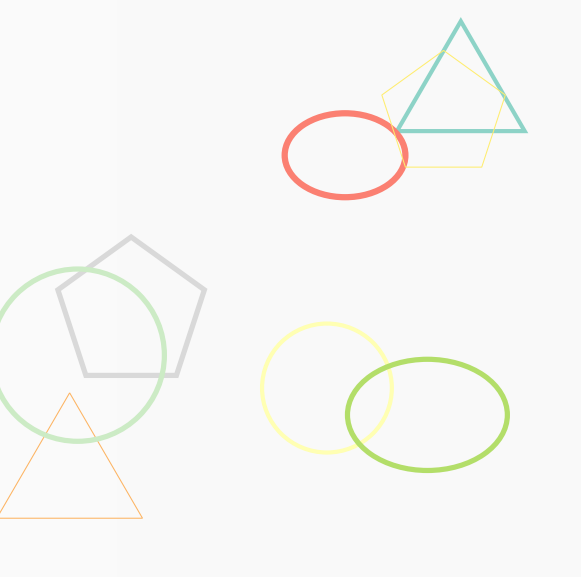[{"shape": "triangle", "thickness": 2, "radius": 0.63, "center": [0.793, 0.836]}, {"shape": "circle", "thickness": 2, "radius": 0.56, "center": [0.562, 0.327]}, {"shape": "oval", "thickness": 3, "radius": 0.52, "center": [0.594, 0.73]}, {"shape": "triangle", "thickness": 0.5, "radius": 0.72, "center": [0.12, 0.174]}, {"shape": "oval", "thickness": 2.5, "radius": 0.69, "center": [0.735, 0.281]}, {"shape": "pentagon", "thickness": 2.5, "radius": 0.66, "center": [0.226, 0.456]}, {"shape": "circle", "thickness": 2.5, "radius": 0.75, "center": [0.134, 0.384]}, {"shape": "pentagon", "thickness": 0.5, "radius": 0.56, "center": [0.763, 0.8]}]